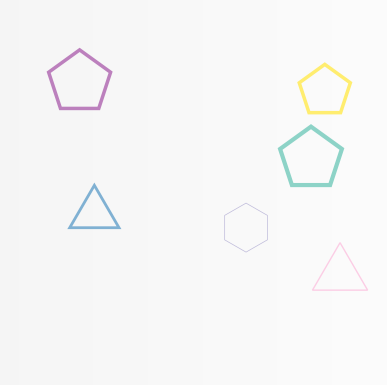[{"shape": "pentagon", "thickness": 3, "radius": 0.42, "center": [0.803, 0.587]}, {"shape": "hexagon", "thickness": 0.5, "radius": 0.32, "center": [0.635, 0.409]}, {"shape": "triangle", "thickness": 2, "radius": 0.37, "center": [0.244, 0.445]}, {"shape": "triangle", "thickness": 1, "radius": 0.41, "center": [0.878, 0.287]}, {"shape": "pentagon", "thickness": 2.5, "radius": 0.42, "center": [0.205, 0.786]}, {"shape": "pentagon", "thickness": 2.5, "radius": 0.35, "center": [0.838, 0.763]}]